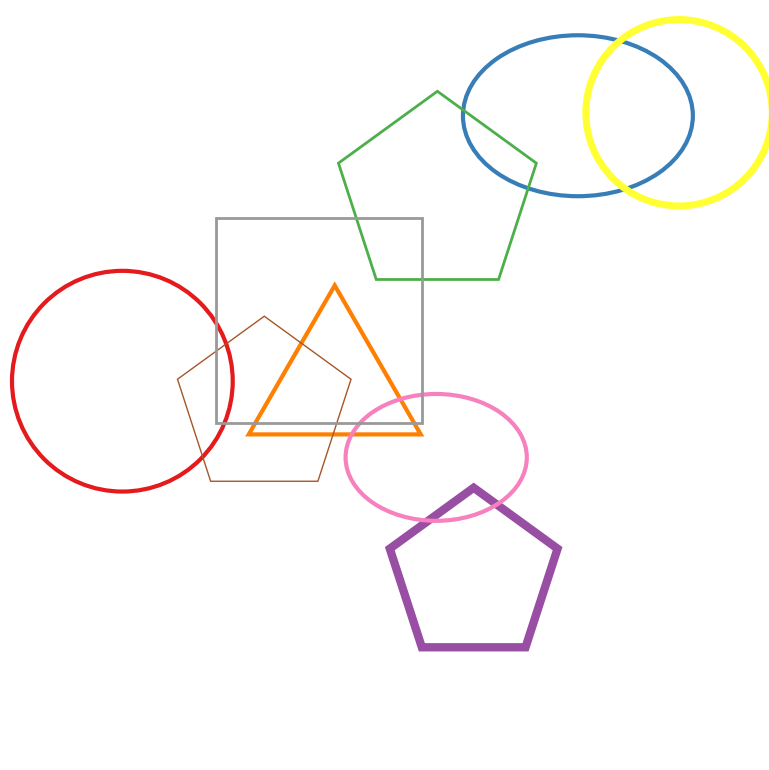[{"shape": "circle", "thickness": 1.5, "radius": 0.72, "center": [0.159, 0.505]}, {"shape": "oval", "thickness": 1.5, "radius": 0.75, "center": [0.751, 0.85]}, {"shape": "pentagon", "thickness": 1, "radius": 0.68, "center": [0.568, 0.746]}, {"shape": "pentagon", "thickness": 3, "radius": 0.57, "center": [0.615, 0.252]}, {"shape": "triangle", "thickness": 1.5, "radius": 0.64, "center": [0.435, 0.5]}, {"shape": "circle", "thickness": 2.5, "radius": 0.61, "center": [0.882, 0.854]}, {"shape": "pentagon", "thickness": 0.5, "radius": 0.59, "center": [0.343, 0.471]}, {"shape": "oval", "thickness": 1.5, "radius": 0.59, "center": [0.566, 0.406]}, {"shape": "square", "thickness": 1, "radius": 0.67, "center": [0.414, 0.584]}]